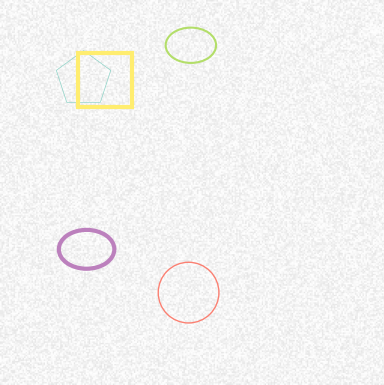[{"shape": "pentagon", "thickness": 0.5, "radius": 0.37, "center": [0.217, 0.794]}, {"shape": "circle", "thickness": 1, "radius": 0.39, "center": [0.49, 0.24]}, {"shape": "oval", "thickness": 1.5, "radius": 0.33, "center": [0.496, 0.882]}, {"shape": "oval", "thickness": 3, "radius": 0.36, "center": [0.225, 0.352]}, {"shape": "square", "thickness": 3, "radius": 0.35, "center": [0.273, 0.792]}]